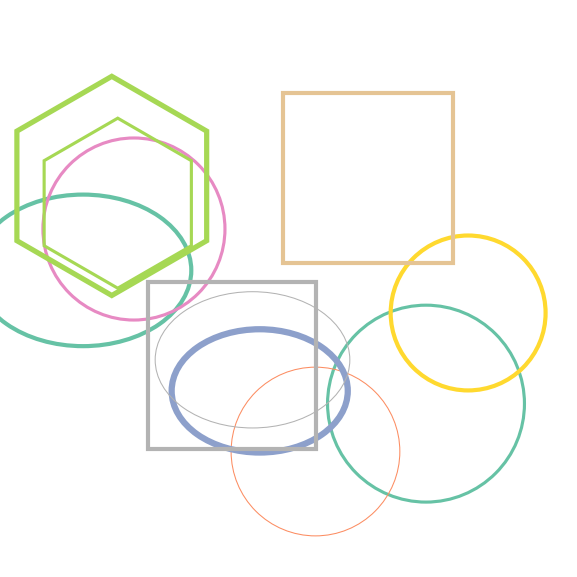[{"shape": "oval", "thickness": 2, "radius": 0.94, "center": [0.144, 0.531]}, {"shape": "circle", "thickness": 1.5, "radius": 0.85, "center": [0.738, 0.3]}, {"shape": "circle", "thickness": 0.5, "radius": 0.73, "center": [0.546, 0.217]}, {"shape": "oval", "thickness": 3, "radius": 0.76, "center": [0.45, 0.322]}, {"shape": "circle", "thickness": 1.5, "radius": 0.79, "center": [0.232, 0.603]}, {"shape": "hexagon", "thickness": 2.5, "radius": 0.95, "center": [0.194, 0.677]}, {"shape": "hexagon", "thickness": 1.5, "radius": 0.74, "center": [0.204, 0.647]}, {"shape": "circle", "thickness": 2, "radius": 0.67, "center": [0.811, 0.457]}, {"shape": "square", "thickness": 2, "radius": 0.74, "center": [0.637, 0.691]}, {"shape": "square", "thickness": 2, "radius": 0.72, "center": [0.401, 0.367]}, {"shape": "oval", "thickness": 0.5, "radius": 0.84, "center": [0.437, 0.376]}]